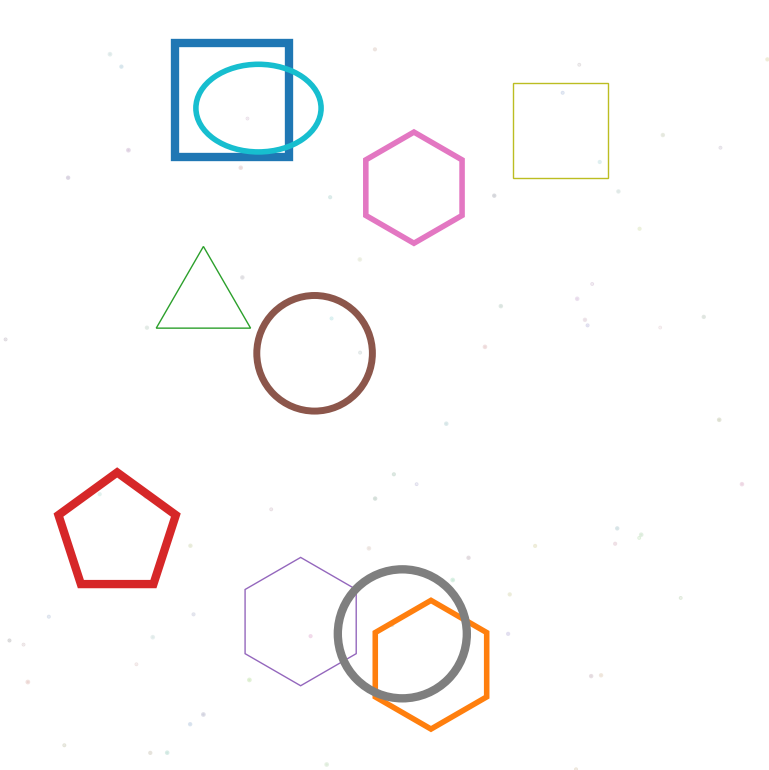[{"shape": "square", "thickness": 3, "radius": 0.37, "center": [0.301, 0.87]}, {"shape": "hexagon", "thickness": 2, "radius": 0.42, "center": [0.56, 0.137]}, {"shape": "triangle", "thickness": 0.5, "radius": 0.35, "center": [0.264, 0.609]}, {"shape": "pentagon", "thickness": 3, "radius": 0.4, "center": [0.152, 0.306]}, {"shape": "hexagon", "thickness": 0.5, "radius": 0.42, "center": [0.39, 0.193]}, {"shape": "circle", "thickness": 2.5, "radius": 0.38, "center": [0.409, 0.541]}, {"shape": "hexagon", "thickness": 2, "radius": 0.36, "center": [0.538, 0.756]}, {"shape": "circle", "thickness": 3, "radius": 0.42, "center": [0.523, 0.177]}, {"shape": "square", "thickness": 0.5, "radius": 0.31, "center": [0.728, 0.831]}, {"shape": "oval", "thickness": 2, "radius": 0.41, "center": [0.336, 0.86]}]